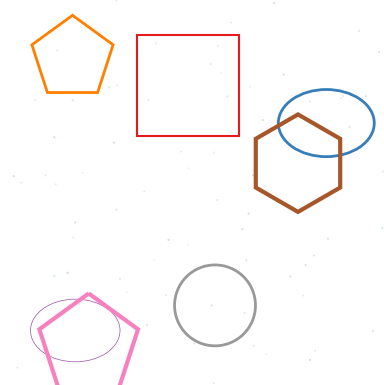[{"shape": "square", "thickness": 1.5, "radius": 0.66, "center": [0.489, 0.778]}, {"shape": "oval", "thickness": 2, "radius": 0.62, "center": [0.848, 0.68]}, {"shape": "oval", "thickness": 0.5, "radius": 0.58, "center": [0.196, 0.142]}, {"shape": "pentagon", "thickness": 2, "radius": 0.55, "center": [0.188, 0.849]}, {"shape": "hexagon", "thickness": 3, "radius": 0.63, "center": [0.774, 0.576]}, {"shape": "pentagon", "thickness": 3, "radius": 0.67, "center": [0.23, 0.103]}, {"shape": "circle", "thickness": 2, "radius": 0.53, "center": [0.558, 0.207]}]